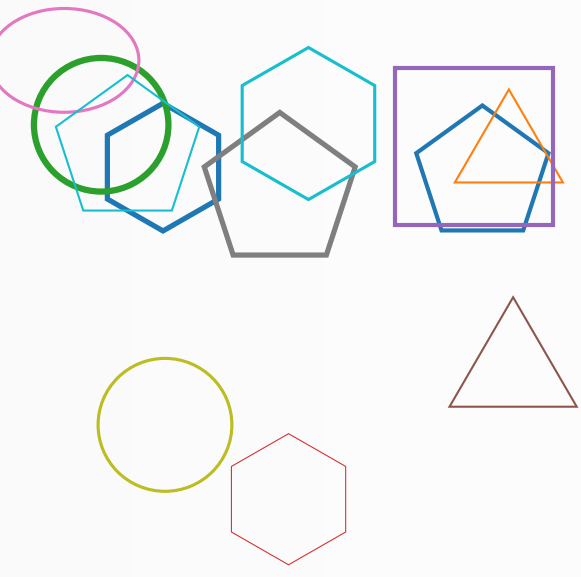[{"shape": "pentagon", "thickness": 2, "radius": 0.6, "center": [0.83, 0.697]}, {"shape": "hexagon", "thickness": 2.5, "radius": 0.55, "center": [0.28, 0.71]}, {"shape": "triangle", "thickness": 1, "radius": 0.54, "center": [0.875, 0.737]}, {"shape": "circle", "thickness": 3, "radius": 0.58, "center": [0.174, 0.783]}, {"shape": "hexagon", "thickness": 0.5, "radius": 0.57, "center": [0.496, 0.135]}, {"shape": "square", "thickness": 2, "radius": 0.68, "center": [0.815, 0.746]}, {"shape": "triangle", "thickness": 1, "radius": 0.63, "center": [0.883, 0.358]}, {"shape": "oval", "thickness": 1.5, "radius": 0.64, "center": [0.111, 0.895]}, {"shape": "pentagon", "thickness": 2.5, "radius": 0.68, "center": [0.481, 0.668]}, {"shape": "circle", "thickness": 1.5, "radius": 0.58, "center": [0.284, 0.263]}, {"shape": "hexagon", "thickness": 1.5, "radius": 0.66, "center": [0.531, 0.785]}, {"shape": "pentagon", "thickness": 1, "radius": 0.65, "center": [0.219, 0.739]}]